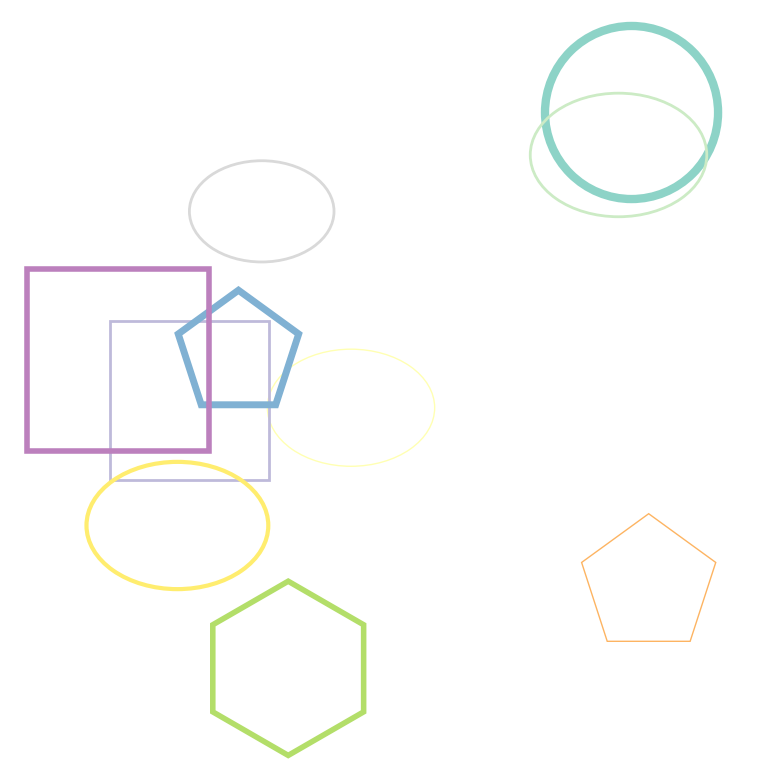[{"shape": "circle", "thickness": 3, "radius": 0.56, "center": [0.82, 0.854]}, {"shape": "oval", "thickness": 0.5, "radius": 0.54, "center": [0.456, 0.47]}, {"shape": "square", "thickness": 1, "radius": 0.52, "center": [0.246, 0.48]}, {"shape": "pentagon", "thickness": 2.5, "radius": 0.41, "center": [0.31, 0.541]}, {"shape": "pentagon", "thickness": 0.5, "radius": 0.46, "center": [0.842, 0.241]}, {"shape": "hexagon", "thickness": 2, "radius": 0.57, "center": [0.374, 0.132]}, {"shape": "oval", "thickness": 1, "radius": 0.47, "center": [0.34, 0.726]}, {"shape": "square", "thickness": 2, "radius": 0.59, "center": [0.153, 0.532]}, {"shape": "oval", "thickness": 1, "radius": 0.57, "center": [0.803, 0.799]}, {"shape": "oval", "thickness": 1.5, "radius": 0.59, "center": [0.23, 0.318]}]